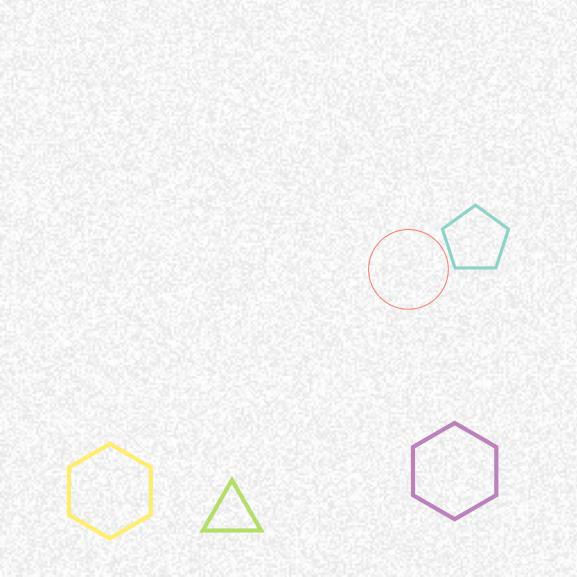[{"shape": "pentagon", "thickness": 1.5, "radius": 0.3, "center": [0.823, 0.584]}, {"shape": "circle", "thickness": 0.5, "radius": 0.34, "center": [0.707, 0.533]}, {"shape": "triangle", "thickness": 2, "radius": 0.29, "center": [0.402, 0.11]}, {"shape": "hexagon", "thickness": 2, "radius": 0.42, "center": [0.787, 0.183]}, {"shape": "hexagon", "thickness": 2, "radius": 0.41, "center": [0.19, 0.149]}]